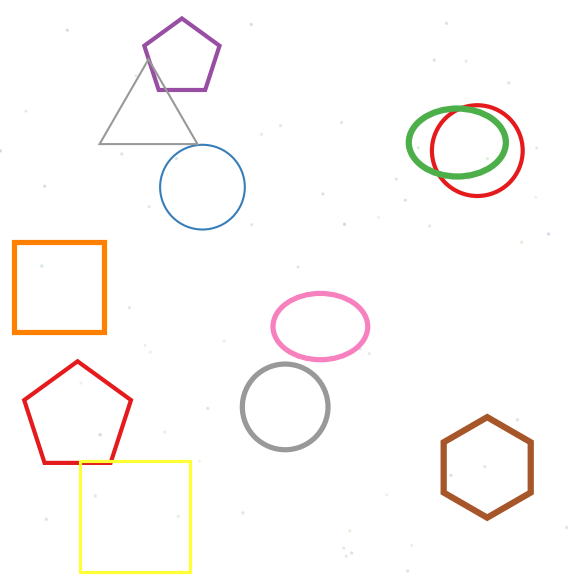[{"shape": "pentagon", "thickness": 2, "radius": 0.49, "center": [0.134, 0.276]}, {"shape": "circle", "thickness": 2, "radius": 0.39, "center": [0.827, 0.738]}, {"shape": "circle", "thickness": 1, "radius": 0.37, "center": [0.351, 0.675]}, {"shape": "oval", "thickness": 3, "radius": 0.42, "center": [0.792, 0.752]}, {"shape": "pentagon", "thickness": 2, "radius": 0.34, "center": [0.315, 0.899]}, {"shape": "square", "thickness": 2.5, "radius": 0.39, "center": [0.102, 0.502]}, {"shape": "square", "thickness": 1.5, "radius": 0.48, "center": [0.233, 0.104]}, {"shape": "hexagon", "thickness": 3, "radius": 0.44, "center": [0.844, 0.19]}, {"shape": "oval", "thickness": 2.5, "radius": 0.41, "center": [0.555, 0.434]}, {"shape": "circle", "thickness": 2.5, "radius": 0.37, "center": [0.494, 0.295]}, {"shape": "triangle", "thickness": 1, "radius": 0.49, "center": [0.257, 0.799]}]